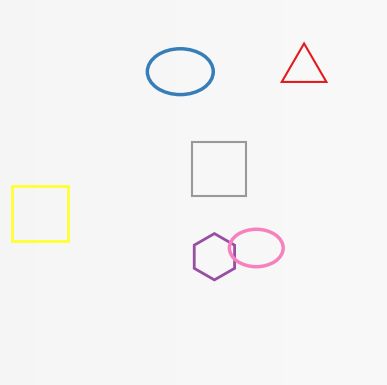[{"shape": "triangle", "thickness": 1.5, "radius": 0.33, "center": [0.785, 0.82]}, {"shape": "oval", "thickness": 2.5, "radius": 0.43, "center": [0.465, 0.814]}, {"shape": "hexagon", "thickness": 2, "radius": 0.3, "center": [0.553, 0.333]}, {"shape": "square", "thickness": 2, "radius": 0.36, "center": [0.104, 0.446]}, {"shape": "oval", "thickness": 2.5, "radius": 0.35, "center": [0.661, 0.356]}, {"shape": "square", "thickness": 1.5, "radius": 0.35, "center": [0.565, 0.562]}]